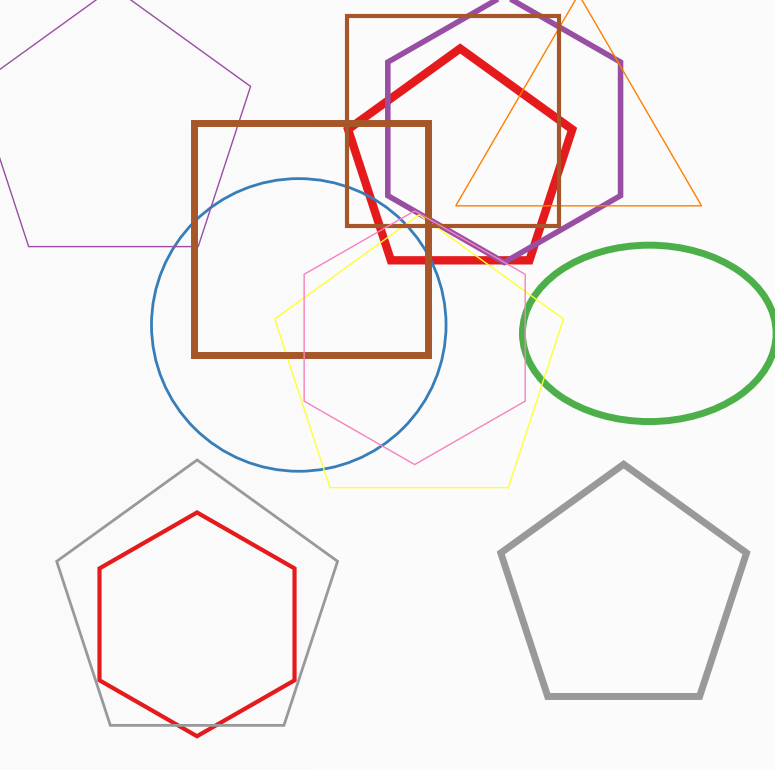[{"shape": "pentagon", "thickness": 3, "radius": 0.76, "center": [0.594, 0.785]}, {"shape": "hexagon", "thickness": 1.5, "radius": 0.73, "center": [0.254, 0.189]}, {"shape": "circle", "thickness": 1, "radius": 0.95, "center": [0.386, 0.578]}, {"shape": "oval", "thickness": 2.5, "radius": 0.82, "center": [0.838, 0.567]}, {"shape": "hexagon", "thickness": 2, "radius": 0.87, "center": [0.651, 0.833]}, {"shape": "pentagon", "thickness": 0.5, "radius": 0.93, "center": [0.146, 0.83]}, {"shape": "triangle", "thickness": 0.5, "radius": 0.92, "center": [0.747, 0.824]}, {"shape": "pentagon", "thickness": 0.5, "radius": 0.98, "center": [0.541, 0.525]}, {"shape": "square", "thickness": 2.5, "radius": 0.75, "center": [0.401, 0.69]}, {"shape": "square", "thickness": 1.5, "radius": 0.68, "center": [0.584, 0.843]}, {"shape": "hexagon", "thickness": 0.5, "radius": 0.82, "center": [0.535, 0.561]}, {"shape": "pentagon", "thickness": 1, "radius": 0.95, "center": [0.254, 0.212]}, {"shape": "pentagon", "thickness": 2.5, "radius": 0.83, "center": [0.805, 0.23]}]